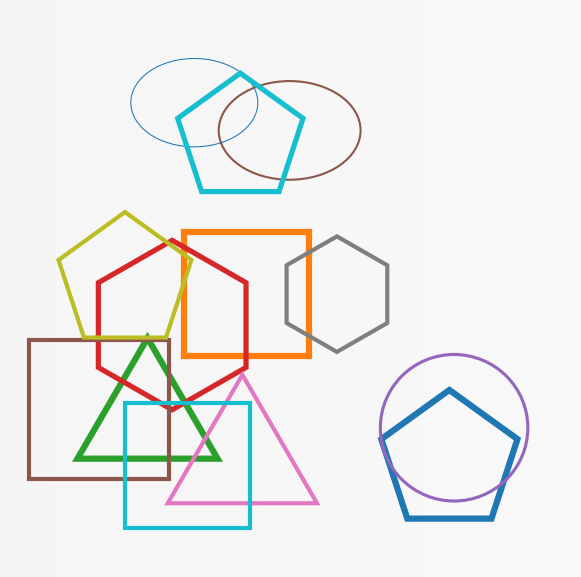[{"shape": "pentagon", "thickness": 3, "radius": 0.62, "center": [0.773, 0.201]}, {"shape": "oval", "thickness": 0.5, "radius": 0.55, "center": [0.334, 0.821]}, {"shape": "square", "thickness": 3, "radius": 0.54, "center": [0.425, 0.49]}, {"shape": "triangle", "thickness": 3, "radius": 0.7, "center": [0.254, 0.274]}, {"shape": "hexagon", "thickness": 2.5, "radius": 0.73, "center": [0.296, 0.436]}, {"shape": "circle", "thickness": 1.5, "radius": 0.63, "center": [0.781, 0.258]}, {"shape": "oval", "thickness": 1, "radius": 0.61, "center": [0.498, 0.773]}, {"shape": "square", "thickness": 2, "radius": 0.6, "center": [0.17, 0.29]}, {"shape": "triangle", "thickness": 2, "radius": 0.74, "center": [0.417, 0.202]}, {"shape": "hexagon", "thickness": 2, "radius": 0.5, "center": [0.58, 0.49]}, {"shape": "pentagon", "thickness": 2, "radius": 0.6, "center": [0.215, 0.512]}, {"shape": "square", "thickness": 2, "radius": 0.54, "center": [0.323, 0.193]}, {"shape": "pentagon", "thickness": 2.5, "radius": 0.57, "center": [0.413, 0.759]}]